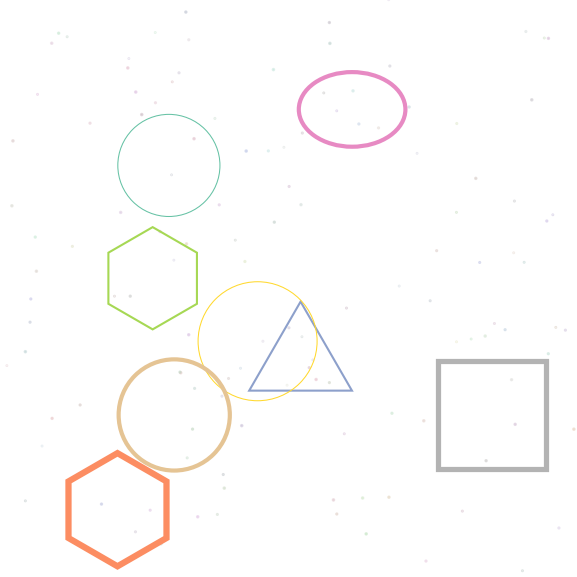[{"shape": "circle", "thickness": 0.5, "radius": 0.44, "center": [0.292, 0.713]}, {"shape": "hexagon", "thickness": 3, "radius": 0.49, "center": [0.203, 0.117]}, {"shape": "triangle", "thickness": 1, "radius": 0.51, "center": [0.52, 0.374]}, {"shape": "oval", "thickness": 2, "radius": 0.46, "center": [0.61, 0.81]}, {"shape": "hexagon", "thickness": 1, "radius": 0.44, "center": [0.264, 0.517]}, {"shape": "circle", "thickness": 0.5, "radius": 0.52, "center": [0.446, 0.408]}, {"shape": "circle", "thickness": 2, "radius": 0.48, "center": [0.302, 0.281]}, {"shape": "square", "thickness": 2.5, "radius": 0.47, "center": [0.852, 0.281]}]